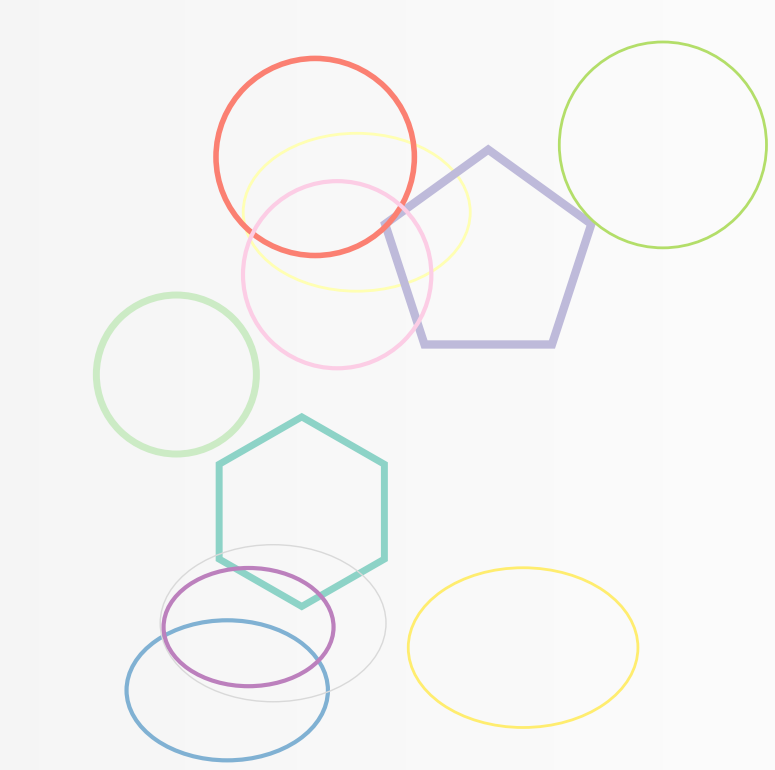[{"shape": "hexagon", "thickness": 2.5, "radius": 0.62, "center": [0.389, 0.335]}, {"shape": "oval", "thickness": 1, "radius": 0.73, "center": [0.46, 0.724]}, {"shape": "pentagon", "thickness": 3, "radius": 0.7, "center": [0.63, 0.666]}, {"shape": "circle", "thickness": 2, "radius": 0.64, "center": [0.407, 0.796]}, {"shape": "oval", "thickness": 1.5, "radius": 0.65, "center": [0.293, 0.103]}, {"shape": "circle", "thickness": 1, "radius": 0.67, "center": [0.855, 0.812]}, {"shape": "circle", "thickness": 1.5, "radius": 0.61, "center": [0.435, 0.643]}, {"shape": "oval", "thickness": 0.5, "radius": 0.73, "center": [0.352, 0.191]}, {"shape": "oval", "thickness": 1.5, "radius": 0.55, "center": [0.321, 0.186]}, {"shape": "circle", "thickness": 2.5, "radius": 0.52, "center": [0.228, 0.514]}, {"shape": "oval", "thickness": 1, "radius": 0.74, "center": [0.675, 0.159]}]